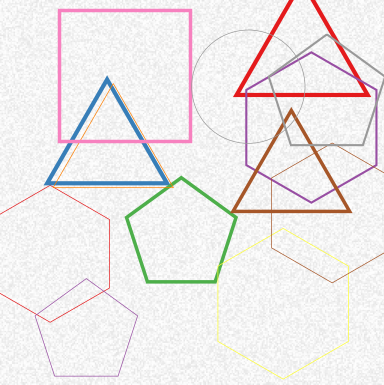[{"shape": "triangle", "thickness": 3, "radius": 0.98, "center": [0.785, 0.852]}, {"shape": "hexagon", "thickness": 0.5, "radius": 0.89, "center": [0.13, 0.341]}, {"shape": "triangle", "thickness": 3, "radius": 0.9, "center": [0.278, 0.614]}, {"shape": "pentagon", "thickness": 2.5, "radius": 0.75, "center": [0.471, 0.389]}, {"shape": "hexagon", "thickness": 1.5, "radius": 0.98, "center": [0.809, 0.669]}, {"shape": "pentagon", "thickness": 0.5, "radius": 0.7, "center": [0.224, 0.136]}, {"shape": "triangle", "thickness": 0.5, "radius": 0.9, "center": [0.294, 0.603]}, {"shape": "hexagon", "thickness": 0.5, "radius": 0.98, "center": [0.735, 0.211]}, {"shape": "triangle", "thickness": 2.5, "radius": 0.87, "center": [0.757, 0.538]}, {"shape": "hexagon", "thickness": 0.5, "radius": 0.91, "center": [0.863, 0.447]}, {"shape": "square", "thickness": 2.5, "radius": 0.85, "center": [0.324, 0.803]}, {"shape": "pentagon", "thickness": 1.5, "radius": 0.8, "center": [0.849, 0.752]}, {"shape": "circle", "thickness": 0.5, "radius": 0.74, "center": [0.645, 0.775]}]